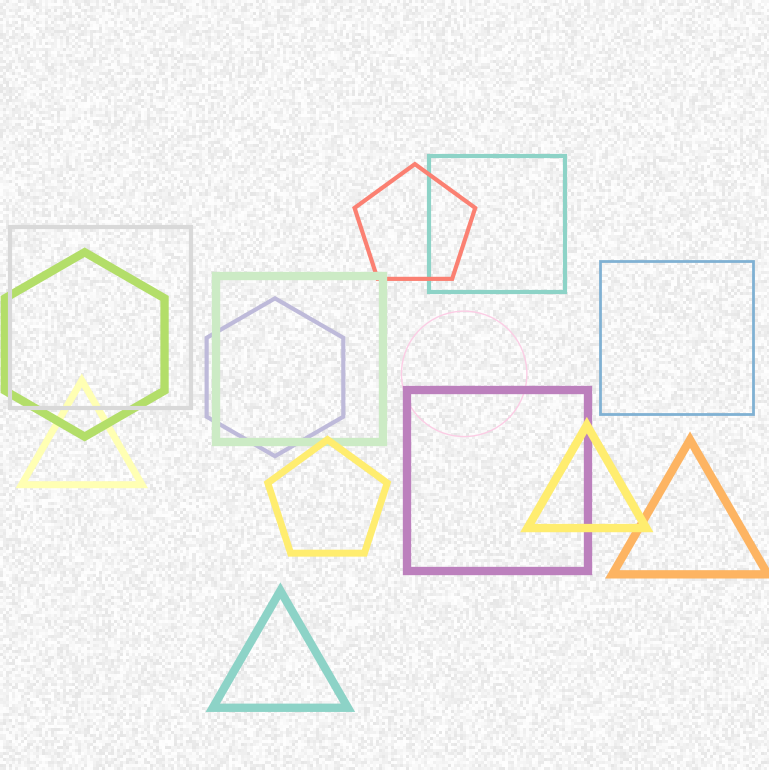[{"shape": "square", "thickness": 1.5, "radius": 0.44, "center": [0.646, 0.709]}, {"shape": "triangle", "thickness": 3, "radius": 0.51, "center": [0.364, 0.131]}, {"shape": "triangle", "thickness": 2.5, "radius": 0.45, "center": [0.106, 0.416]}, {"shape": "hexagon", "thickness": 1.5, "radius": 0.51, "center": [0.357, 0.51]}, {"shape": "pentagon", "thickness": 1.5, "radius": 0.41, "center": [0.539, 0.704]}, {"shape": "square", "thickness": 1, "radius": 0.5, "center": [0.879, 0.561]}, {"shape": "triangle", "thickness": 3, "radius": 0.58, "center": [0.896, 0.312]}, {"shape": "hexagon", "thickness": 3, "radius": 0.6, "center": [0.11, 0.553]}, {"shape": "circle", "thickness": 0.5, "radius": 0.41, "center": [0.603, 0.514]}, {"shape": "square", "thickness": 1.5, "radius": 0.59, "center": [0.13, 0.588]}, {"shape": "square", "thickness": 3, "radius": 0.59, "center": [0.646, 0.376]}, {"shape": "square", "thickness": 3, "radius": 0.54, "center": [0.389, 0.534]}, {"shape": "pentagon", "thickness": 2.5, "radius": 0.41, "center": [0.425, 0.348]}, {"shape": "triangle", "thickness": 3, "radius": 0.45, "center": [0.762, 0.359]}]